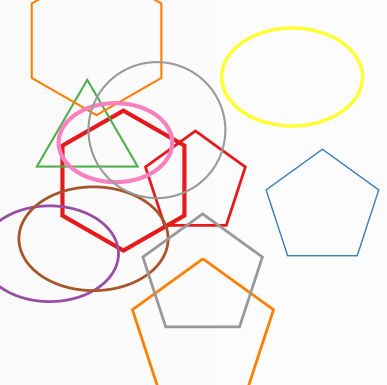[{"shape": "hexagon", "thickness": 3, "radius": 0.91, "center": [0.319, 0.531]}, {"shape": "pentagon", "thickness": 2, "radius": 0.68, "center": [0.504, 0.524]}, {"shape": "pentagon", "thickness": 1, "radius": 0.76, "center": [0.832, 0.459]}, {"shape": "triangle", "thickness": 1.5, "radius": 0.75, "center": [0.225, 0.643]}, {"shape": "oval", "thickness": 2, "radius": 0.89, "center": [0.128, 0.341]}, {"shape": "hexagon", "thickness": 1.5, "radius": 0.97, "center": [0.249, 0.894]}, {"shape": "pentagon", "thickness": 2, "radius": 0.96, "center": [0.524, 0.136]}, {"shape": "oval", "thickness": 2.5, "radius": 0.91, "center": [0.754, 0.8]}, {"shape": "oval", "thickness": 2, "radius": 0.96, "center": [0.241, 0.38]}, {"shape": "oval", "thickness": 3, "radius": 0.73, "center": [0.298, 0.629]}, {"shape": "circle", "thickness": 1.5, "radius": 0.88, "center": [0.405, 0.662]}, {"shape": "pentagon", "thickness": 2, "radius": 0.81, "center": [0.523, 0.282]}]